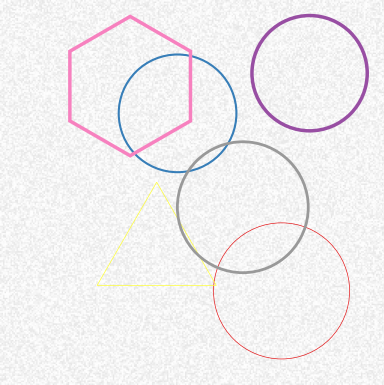[{"shape": "circle", "thickness": 0.5, "radius": 0.88, "center": [0.731, 0.244]}, {"shape": "circle", "thickness": 1.5, "radius": 0.76, "center": [0.461, 0.706]}, {"shape": "circle", "thickness": 2.5, "radius": 0.75, "center": [0.804, 0.81]}, {"shape": "triangle", "thickness": 0.5, "radius": 0.89, "center": [0.407, 0.348]}, {"shape": "hexagon", "thickness": 2.5, "radius": 0.9, "center": [0.338, 0.776]}, {"shape": "circle", "thickness": 2, "radius": 0.85, "center": [0.631, 0.462]}]